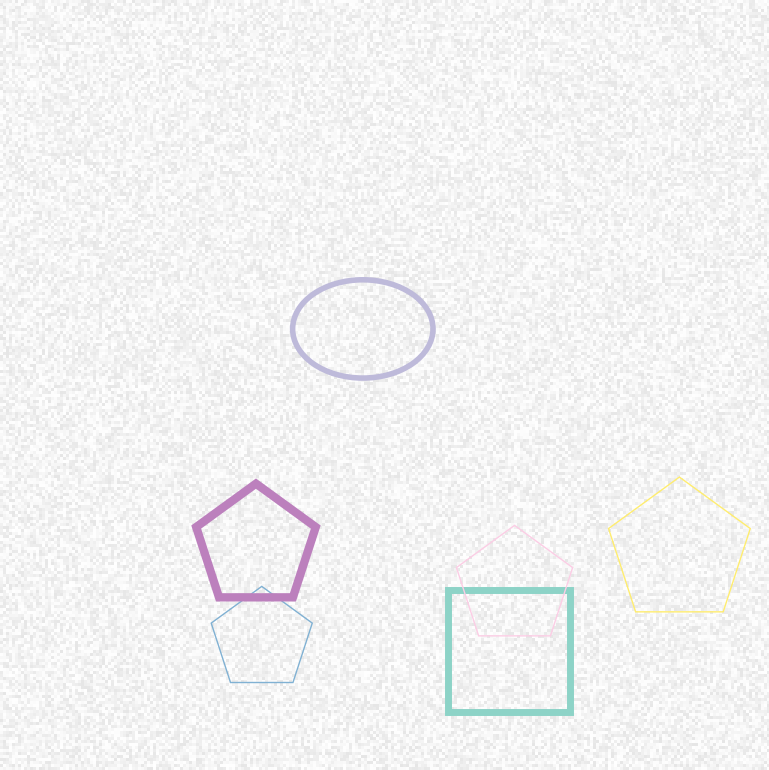[{"shape": "square", "thickness": 2.5, "radius": 0.39, "center": [0.661, 0.155]}, {"shape": "oval", "thickness": 2, "radius": 0.46, "center": [0.471, 0.573]}, {"shape": "pentagon", "thickness": 0.5, "radius": 0.35, "center": [0.34, 0.169]}, {"shape": "pentagon", "thickness": 0.5, "radius": 0.4, "center": [0.668, 0.238]}, {"shape": "pentagon", "thickness": 3, "radius": 0.41, "center": [0.332, 0.29]}, {"shape": "pentagon", "thickness": 0.5, "radius": 0.48, "center": [0.882, 0.284]}]